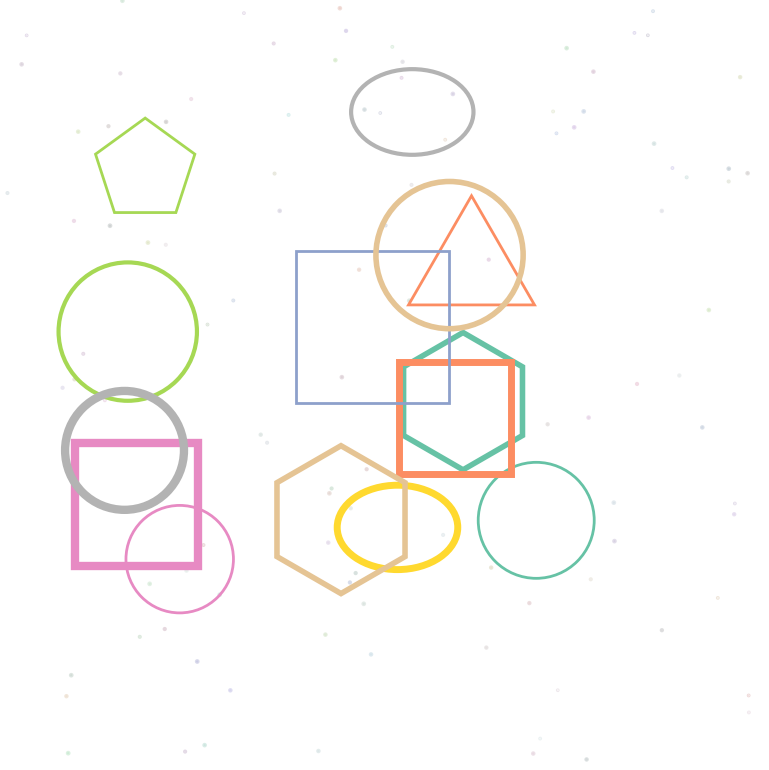[{"shape": "circle", "thickness": 1, "radius": 0.38, "center": [0.696, 0.324]}, {"shape": "hexagon", "thickness": 2, "radius": 0.45, "center": [0.601, 0.479]}, {"shape": "square", "thickness": 2.5, "radius": 0.36, "center": [0.591, 0.457]}, {"shape": "triangle", "thickness": 1, "radius": 0.47, "center": [0.612, 0.651]}, {"shape": "square", "thickness": 1, "radius": 0.5, "center": [0.484, 0.575]}, {"shape": "square", "thickness": 3, "radius": 0.4, "center": [0.178, 0.345]}, {"shape": "circle", "thickness": 1, "radius": 0.35, "center": [0.233, 0.274]}, {"shape": "circle", "thickness": 1.5, "radius": 0.45, "center": [0.166, 0.569]}, {"shape": "pentagon", "thickness": 1, "radius": 0.34, "center": [0.189, 0.779]}, {"shape": "oval", "thickness": 2.5, "radius": 0.39, "center": [0.516, 0.315]}, {"shape": "circle", "thickness": 2, "radius": 0.48, "center": [0.584, 0.669]}, {"shape": "hexagon", "thickness": 2, "radius": 0.48, "center": [0.443, 0.325]}, {"shape": "circle", "thickness": 3, "radius": 0.39, "center": [0.162, 0.415]}, {"shape": "oval", "thickness": 1.5, "radius": 0.4, "center": [0.535, 0.855]}]